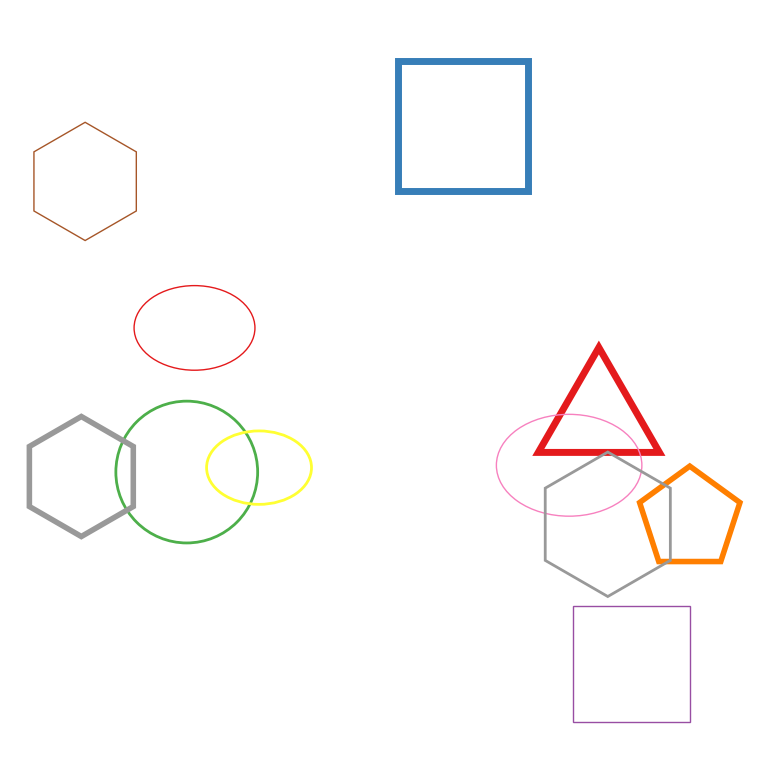[{"shape": "oval", "thickness": 0.5, "radius": 0.39, "center": [0.253, 0.574]}, {"shape": "triangle", "thickness": 2.5, "radius": 0.45, "center": [0.778, 0.458]}, {"shape": "square", "thickness": 2.5, "radius": 0.42, "center": [0.601, 0.837]}, {"shape": "circle", "thickness": 1, "radius": 0.46, "center": [0.243, 0.387]}, {"shape": "square", "thickness": 0.5, "radius": 0.38, "center": [0.82, 0.138]}, {"shape": "pentagon", "thickness": 2, "radius": 0.34, "center": [0.896, 0.326]}, {"shape": "oval", "thickness": 1, "radius": 0.34, "center": [0.336, 0.393]}, {"shape": "hexagon", "thickness": 0.5, "radius": 0.38, "center": [0.111, 0.764]}, {"shape": "oval", "thickness": 0.5, "radius": 0.47, "center": [0.739, 0.396]}, {"shape": "hexagon", "thickness": 1, "radius": 0.47, "center": [0.789, 0.319]}, {"shape": "hexagon", "thickness": 2, "radius": 0.39, "center": [0.106, 0.381]}]